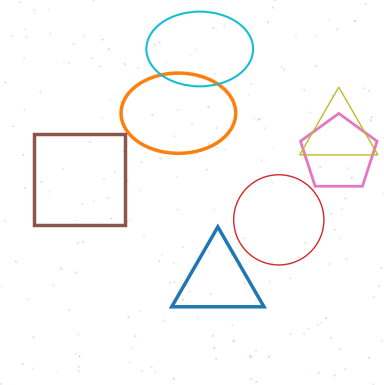[{"shape": "triangle", "thickness": 2.5, "radius": 0.69, "center": [0.566, 0.272]}, {"shape": "oval", "thickness": 2.5, "radius": 0.74, "center": [0.463, 0.706]}, {"shape": "circle", "thickness": 1, "radius": 0.59, "center": [0.724, 0.429]}, {"shape": "square", "thickness": 2.5, "radius": 0.59, "center": [0.207, 0.533]}, {"shape": "pentagon", "thickness": 2, "radius": 0.52, "center": [0.88, 0.601]}, {"shape": "triangle", "thickness": 1, "radius": 0.59, "center": [0.88, 0.656]}, {"shape": "oval", "thickness": 1.5, "radius": 0.69, "center": [0.519, 0.873]}]